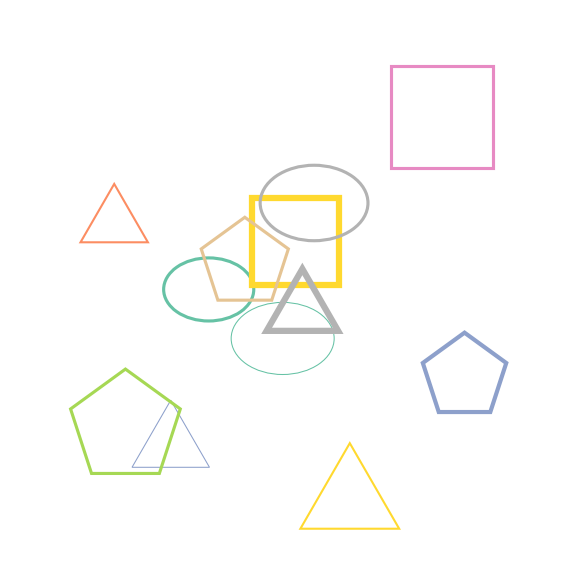[{"shape": "oval", "thickness": 1.5, "radius": 0.39, "center": [0.361, 0.498]}, {"shape": "oval", "thickness": 0.5, "radius": 0.45, "center": [0.489, 0.413]}, {"shape": "triangle", "thickness": 1, "radius": 0.34, "center": [0.198, 0.613]}, {"shape": "triangle", "thickness": 0.5, "radius": 0.39, "center": [0.296, 0.229]}, {"shape": "pentagon", "thickness": 2, "radius": 0.38, "center": [0.804, 0.347]}, {"shape": "square", "thickness": 1.5, "radius": 0.44, "center": [0.765, 0.797]}, {"shape": "pentagon", "thickness": 1.5, "radius": 0.5, "center": [0.217, 0.26]}, {"shape": "triangle", "thickness": 1, "radius": 0.49, "center": [0.606, 0.133]}, {"shape": "square", "thickness": 3, "radius": 0.38, "center": [0.511, 0.581]}, {"shape": "pentagon", "thickness": 1.5, "radius": 0.4, "center": [0.424, 0.544]}, {"shape": "oval", "thickness": 1.5, "radius": 0.47, "center": [0.544, 0.648]}, {"shape": "triangle", "thickness": 3, "radius": 0.36, "center": [0.524, 0.462]}]